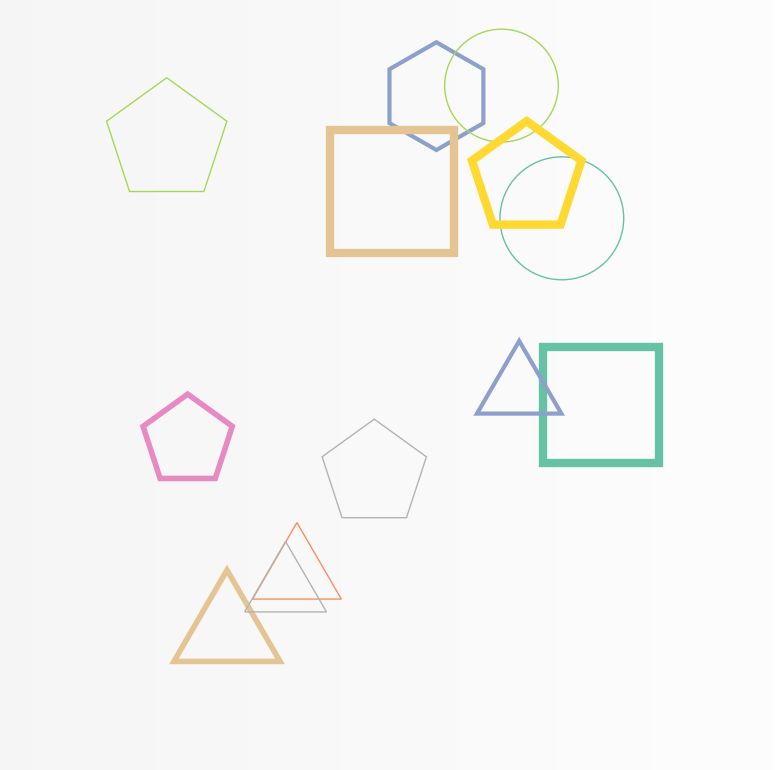[{"shape": "circle", "thickness": 0.5, "radius": 0.4, "center": [0.725, 0.716]}, {"shape": "square", "thickness": 3, "radius": 0.38, "center": [0.776, 0.474]}, {"shape": "triangle", "thickness": 0.5, "radius": 0.33, "center": [0.383, 0.255]}, {"shape": "triangle", "thickness": 1.5, "radius": 0.31, "center": [0.67, 0.494]}, {"shape": "hexagon", "thickness": 1.5, "radius": 0.35, "center": [0.563, 0.875]}, {"shape": "pentagon", "thickness": 2, "radius": 0.3, "center": [0.242, 0.428]}, {"shape": "pentagon", "thickness": 0.5, "radius": 0.41, "center": [0.215, 0.817]}, {"shape": "circle", "thickness": 0.5, "radius": 0.37, "center": [0.647, 0.889]}, {"shape": "pentagon", "thickness": 3, "radius": 0.37, "center": [0.68, 0.768]}, {"shape": "triangle", "thickness": 2, "radius": 0.4, "center": [0.293, 0.181]}, {"shape": "square", "thickness": 3, "radius": 0.4, "center": [0.505, 0.751]}, {"shape": "triangle", "thickness": 0.5, "radius": 0.31, "center": [0.368, 0.236]}, {"shape": "pentagon", "thickness": 0.5, "radius": 0.35, "center": [0.483, 0.385]}]